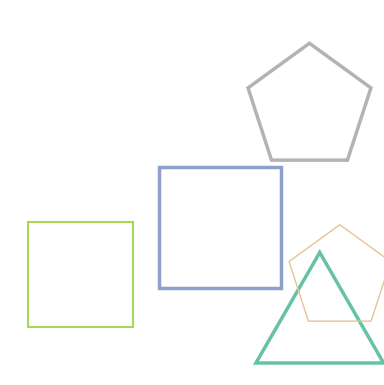[{"shape": "triangle", "thickness": 2.5, "radius": 0.96, "center": [0.831, 0.153]}, {"shape": "square", "thickness": 2.5, "radius": 0.79, "center": [0.571, 0.409]}, {"shape": "square", "thickness": 1.5, "radius": 0.68, "center": [0.209, 0.287]}, {"shape": "pentagon", "thickness": 1, "radius": 0.69, "center": [0.883, 0.278]}, {"shape": "pentagon", "thickness": 2.5, "radius": 0.84, "center": [0.804, 0.72]}]